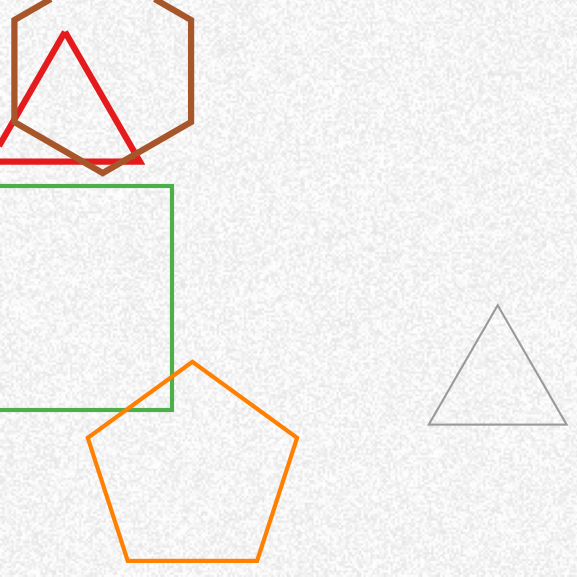[{"shape": "triangle", "thickness": 3, "radius": 0.75, "center": [0.112, 0.794]}, {"shape": "square", "thickness": 2, "radius": 0.97, "center": [0.103, 0.483]}, {"shape": "pentagon", "thickness": 2, "radius": 0.95, "center": [0.333, 0.182]}, {"shape": "hexagon", "thickness": 3, "radius": 0.88, "center": [0.178, 0.876]}, {"shape": "triangle", "thickness": 1, "radius": 0.69, "center": [0.862, 0.333]}]